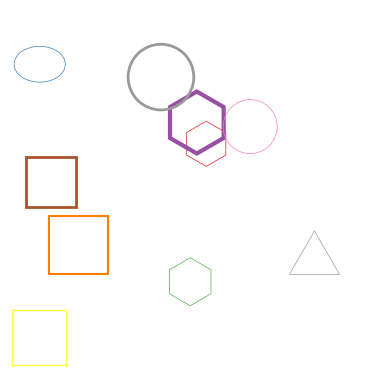[{"shape": "hexagon", "thickness": 0.5, "radius": 0.29, "center": [0.536, 0.627]}, {"shape": "oval", "thickness": 0.5, "radius": 0.33, "center": [0.103, 0.833]}, {"shape": "hexagon", "thickness": 0.5, "radius": 0.31, "center": [0.494, 0.268]}, {"shape": "hexagon", "thickness": 3, "radius": 0.4, "center": [0.511, 0.682]}, {"shape": "square", "thickness": 1.5, "radius": 0.38, "center": [0.204, 0.364]}, {"shape": "square", "thickness": 1, "radius": 0.35, "center": [0.101, 0.123]}, {"shape": "square", "thickness": 2, "radius": 0.32, "center": [0.132, 0.528]}, {"shape": "circle", "thickness": 0.5, "radius": 0.35, "center": [0.65, 0.671]}, {"shape": "circle", "thickness": 2, "radius": 0.43, "center": [0.418, 0.8]}, {"shape": "triangle", "thickness": 0.5, "radius": 0.38, "center": [0.817, 0.325]}]